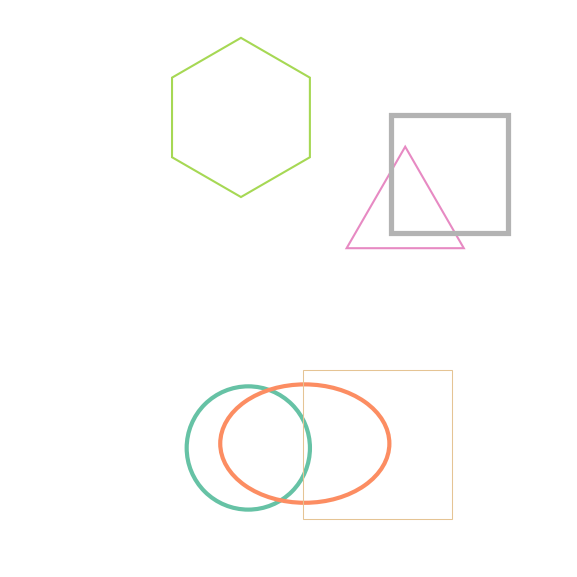[{"shape": "circle", "thickness": 2, "radius": 0.53, "center": [0.43, 0.223]}, {"shape": "oval", "thickness": 2, "radius": 0.73, "center": [0.528, 0.231]}, {"shape": "triangle", "thickness": 1, "radius": 0.59, "center": [0.702, 0.628]}, {"shape": "hexagon", "thickness": 1, "radius": 0.69, "center": [0.417, 0.796]}, {"shape": "square", "thickness": 0.5, "radius": 0.65, "center": [0.654, 0.229]}, {"shape": "square", "thickness": 2.5, "radius": 0.51, "center": [0.778, 0.698]}]